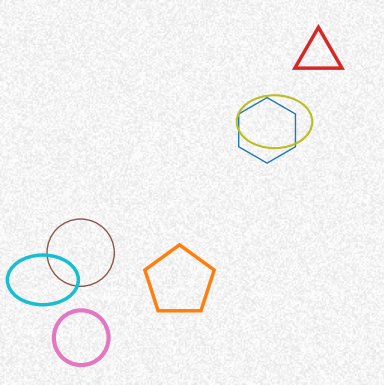[{"shape": "hexagon", "thickness": 1, "radius": 0.43, "center": [0.694, 0.661]}, {"shape": "pentagon", "thickness": 2.5, "radius": 0.47, "center": [0.466, 0.269]}, {"shape": "triangle", "thickness": 2.5, "radius": 0.35, "center": [0.827, 0.858]}, {"shape": "circle", "thickness": 1, "radius": 0.44, "center": [0.209, 0.344]}, {"shape": "circle", "thickness": 3, "radius": 0.36, "center": [0.211, 0.123]}, {"shape": "oval", "thickness": 1.5, "radius": 0.49, "center": [0.713, 0.684]}, {"shape": "oval", "thickness": 2.5, "radius": 0.46, "center": [0.111, 0.273]}]